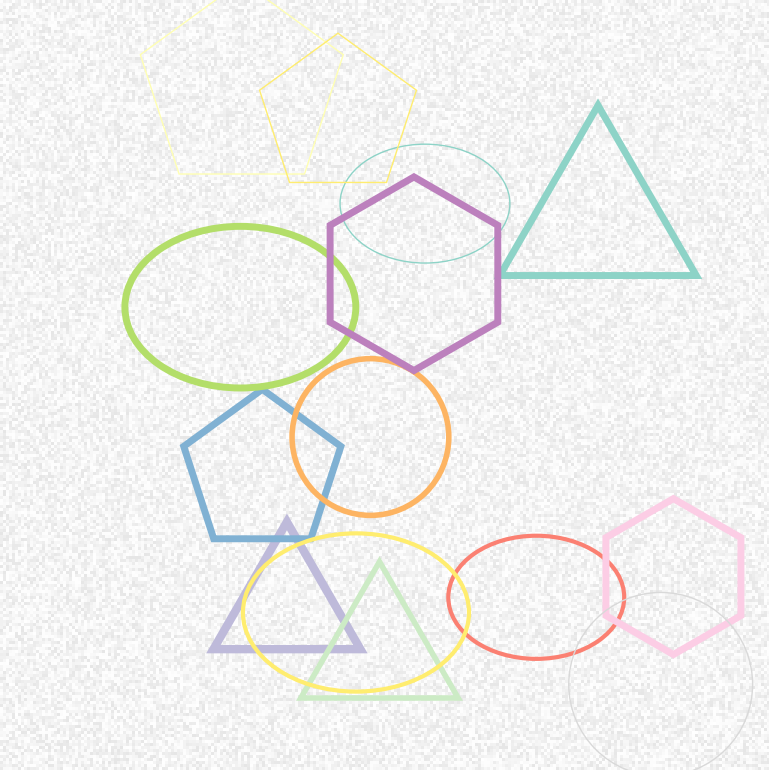[{"shape": "triangle", "thickness": 2.5, "radius": 0.74, "center": [0.777, 0.716]}, {"shape": "oval", "thickness": 0.5, "radius": 0.55, "center": [0.552, 0.736]}, {"shape": "pentagon", "thickness": 0.5, "radius": 0.69, "center": [0.314, 0.886]}, {"shape": "triangle", "thickness": 3, "radius": 0.55, "center": [0.373, 0.212]}, {"shape": "oval", "thickness": 1.5, "radius": 0.57, "center": [0.696, 0.224]}, {"shape": "pentagon", "thickness": 2.5, "radius": 0.54, "center": [0.341, 0.387]}, {"shape": "circle", "thickness": 2, "radius": 0.51, "center": [0.481, 0.432]}, {"shape": "oval", "thickness": 2.5, "radius": 0.75, "center": [0.312, 0.601]}, {"shape": "hexagon", "thickness": 2.5, "radius": 0.51, "center": [0.875, 0.251]}, {"shape": "circle", "thickness": 0.5, "radius": 0.6, "center": [0.858, 0.111]}, {"shape": "hexagon", "thickness": 2.5, "radius": 0.63, "center": [0.538, 0.644]}, {"shape": "triangle", "thickness": 2, "radius": 0.59, "center": [0.493, 0.152]}, {"shape": "pentagon", "thickness": 0.5, "radius": 0.54, "center": [0.439, 0.85]}, {"shape": "oval", "thickness": 1.5, "radius": 0.73, "center": [0.462, 0.205]}]